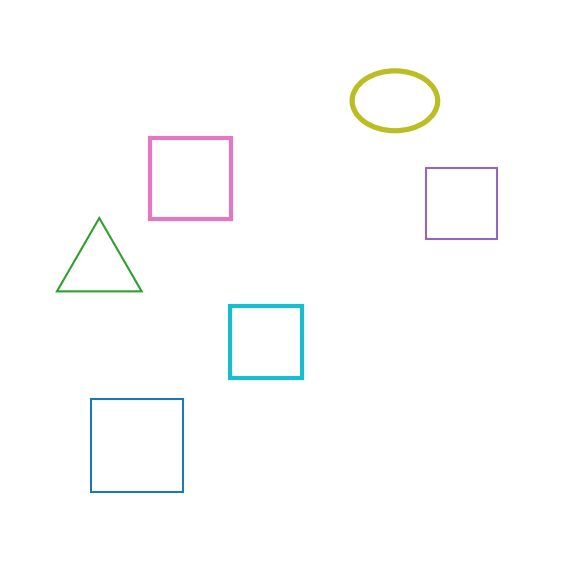[{"shape": "square", "thickness": 1, "radius": 0.4, "center": [0.237, 0.227]}, {"shape": "triangle", "thickness": 1, "radius": 0.42, "center": [0.172, 0.537]}, {"shape": "square", "thickness": 1, "radius": 0.3, "center": [0.799, 0.647]}, {"shape": "square", "thickness": 2, "radius": 0.35, "center": [0.33, 0.69]}, {"shape": "oval", "thickness": 2.5, "radius": 0.37, "center": [0.684, 0.825]}, {"shape": "square", "thickness": 2, "radius": 0.31, "center": [0.461, 0.406]}]